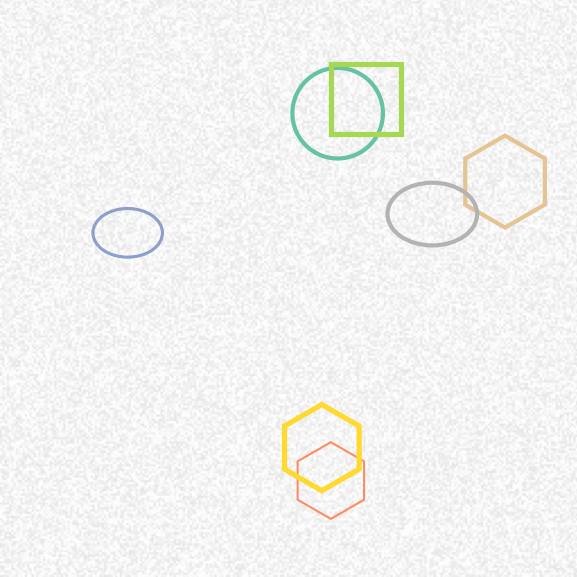[{"shape": "circle", "thickness": 2, "radius": 0.39, "center": [0.585, 0.803]}, {"shape": "hexagon", "thickness": 1, "radius": 0.33, "center": [0.573, 0.167]}, {"shape": "oval", "thickness": 1.5, "radius": 0.3, "center": [0.221, 0.596]}, {"shape": "square", "thickness": 2.5, "radius": 0.3, "center": [0.633, 0.827]}, {"shape": "hexagon", "thickness": 2.5, "radius": 0.37, "center": [0.557, 0.224]}, {"shape": "hexagon", "thickness": 2, "radius": 0.4, "center": [0.875, 0.685]}, {"shape": "oval", "thickness": 2, "radius": 0.39, "center": [0.749, 0.628]}]